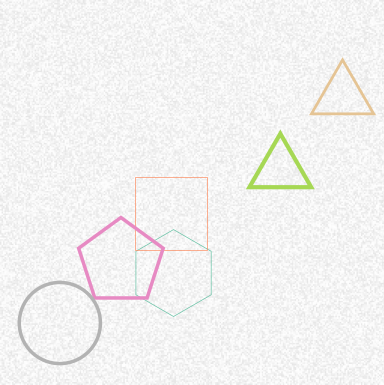[{"shape": "hexagon", "thickness": 0.5, "radius": 0.56, "center": [0.451, 0.291]}, {"shape": "square", "thickness": 0.5, "radius": 0.47, "center": [0.444, 0.446]}, {"shape": "pentagon", "thickness": 2.5, "radius": 0.58, "center": [0.314, 0.319]}, {"shape": "triangle", "thickness": 3, "radius": 0.46, "center": [0.728, 0.56]}, {"shape": "triangle", "thickness": 2, "radius": 0.47, "center": [0.89, 0.751]}, {"shape": "circle", "thickness": 2.5, "radius": 0.53, "center": [0.155, 0.161]}]